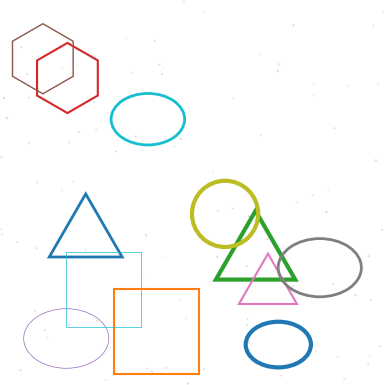[{"shape": "oval", "thickness": 3, "radius": 0.42, "center": [0.723, 0.105]}, {"shape": "triangle", "thickness": 2, "radius": 0.55, "center": [0.223, 0.387]}, {"shape": "square", "thickness": 1.5, "radius": 0.55, "center": [0.407, 0.139]}, {"shape": "triangle", "thickness": 3, "radius": 0.6, "center": [0.664, 0.333]}, {"shape": "hexagon", "thickness": 1.5, "radius": 0.46, "center": [0.175, 0.797]}, {"shape": "oval", "thickness": 0.5, "radius": 0.55, "center": [0.172, 0.121]}, {"shape": "hexagon", "thickness": 1, "radius": 0.45, "center": [0.111, 0.847]}, {"shape": "triangle", "thickness": 1.5, "radius": 0.44, "center": [0.696, 0.254]}, {"shape": "oval", "thickness": 2, "radius": 0.54, "center": [0.831, 0.305]}, {"shape": "circle", "thickness": 3, "radius": 0.43, "center": [0.585, 0.444]}, {"shape": "oval", "thickness": 2, "radius": 0.48, "center": [0.384, 0.69]}, {"shape": "square", "thickness": 0.5, "radius": 0.49, "center": [0.269, 0.248]}]